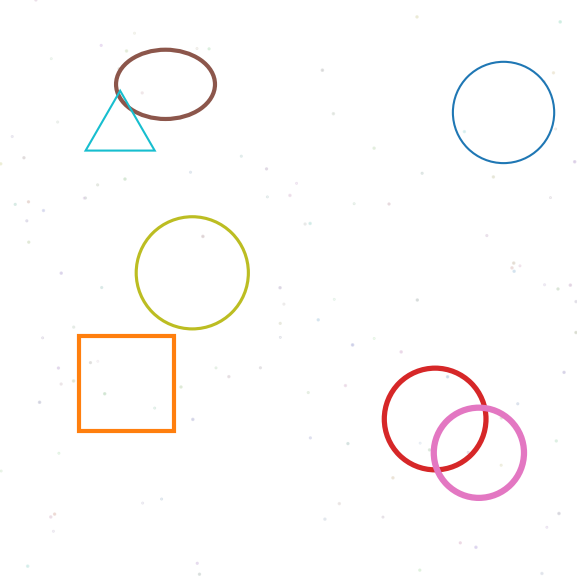[{"shape": "circle", "thickness": 1, "radius": 0.44, "center": [0.872, 0.804]}, {"shape": "square", "thickness": 2, "radius": 0.41, "center": [0.219, 0.335]}, {"shape": "circle", "thickness": 2.5, "radius": 0.44, "center": [0.753, 0.274]}, {"shape": "oval", "thickness": 2, "radius": 0.43, "center": [0.287, 0.853]}, {"shape": "circle", "thickness": 3, "radius": 0.39, "center": [0.829, 0.215]}, {"shape": "circle", "thickness": 1.5, "radius": 0.49, "center": [0.333, 0.527]}, {"shape": "triangle", "thickness": 1, "radius": 0.35, "center": [0.208, 0.773]}]